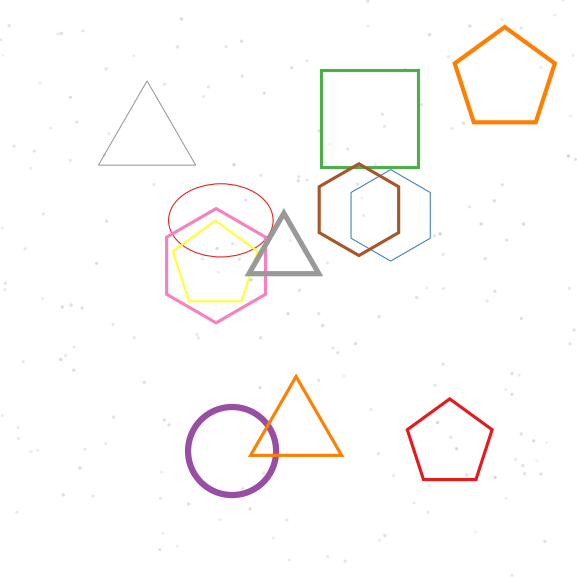[{"shape": "pentagon", "thickness": 1.5, "radius": 0.39, "center": [0.779, 0.231]}, {"shape": "oval", "thickness": 0.5, "radius": 0.45, "center": [0.382, 0.618]}, {"shape": "hexagon", "thickness": 0.5, "radius": 0.4, "center": [0.676, 0.626]}, {"shape": "square", "thickness": 1.5, "radius": 0.42, "center": [0.64, 0.794]}, {"shape": "circle", "thickness": 3, "radius": 0.38, "center": [0.402, 0.218]}, {"shape": "pentagon", "thickness": 2, "radius": 0.46, "center": [0.874, 0.861]}, {"shape": "triangle", "thickness": 1.5, "radius": 0.46, "center": [0.513, 0.256]}, {"shape": "pentagon", "thickness": 1, "radius": 0.39, "center": [0.373, 0.54]}, {"shape": "hexagon", "thickness": 1.5, "radius": 0.4, "center": [0.622, 0.636]}, {"shape": "hexagon", "thickness": 1.5, "radius": 0.49, "center": [0.374, 0.539]}, {"shape": "triangle", "thickness": 0.5, "radius": 0.49, "center": [0.255, 0.762]}, {"shape": "triangle", "thickness": 2.5, "radius": 0.35, "center": [0.492, 0.56]}]